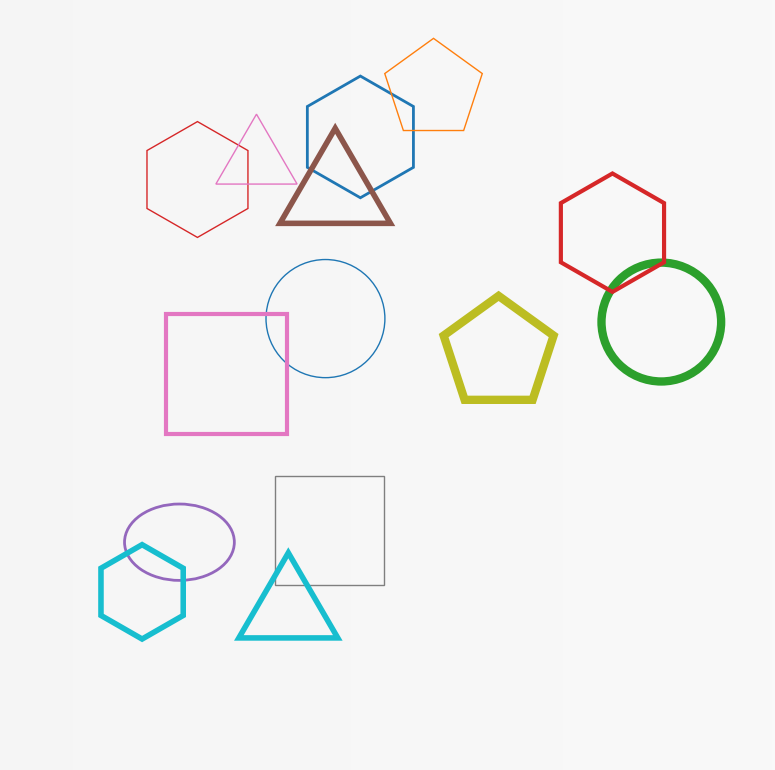[{"shape": "circle", "thickness": 0.5, "radius": 0.38, "center": [0.42, 0.586]}, {"shape": "hexagon", "thickness": 1, "radius": 0.4, "center": [0.465, 0.822]}, {"shape": "pentagon", "thickness": 0.5, "radius": 0.33, "center": [0.559, 0.884]}, {"shape": "circle", "thickness": 3, "radius": 0.39, "center": [0.853, 0.582]}, {"shape": "hexagon", "thickness": 1.5, "radius": 0.38, "center": [0.79, 0.698]}, {"shape": "hexagon", "thickness": 0.5, "radius": 0.38, "center": [0.255, 0.767]}, {"shape": "oval", "thickness": 1, "radius": 0.35, "center": [0.232, 0.296]}, {"shape": "triangle", "thickness": 2, "radius": 0.41, "center": [0.433, 0.751]}, {"shape": "square", "thickness": 1.5, "radius": 0.39, "center": [0.292, 0.515]}, {"shape": "triangle", "thickness": 0.5, "radius": 0.3, "center": [0.331, 0.791]}, {"shape": "square", "thickness": 0.5, "radius": 0.35, "center": [0.426, 0.311]}, {"shape": "pentagon", "thickness": 3, "radius": 0.37, "center": [0.643, 0.541]}, {"shape": "hexagon", "thickness": 2, "radius": 0.31, "center": [0.183, 0.231]}, {"shape": "triangle", "thickness": 2, "radius": 0.37, "center": [0.372, 0.208]}]